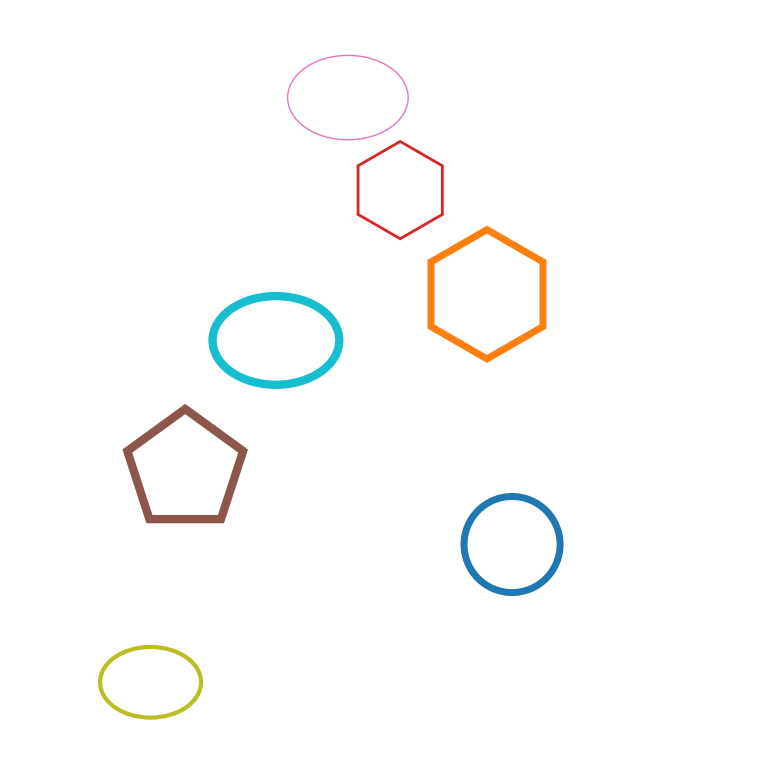[{"shape": "circle", "thickness": 2.5, "radius": 0.31, "center": [0.665, 0.293]}, {"shape": "hexagon", "thickness": 2.5, "radius": 0.42, "center": [0.632, 0.618]}, {"shape": "hexagon", "thickness": 1, "radius": 0.32, "center": [0.52, 0.753]}, {"shape": "pentagon", "thickness": 3, "radius": 0.4, "center": [0.241, 0.39]}, {"shape": "oval", "thickness": 0.5, "radius": 0.39, "center": [0.452, 0.873]}, {"shape": "oval", "thickness": 1.5, "radius": 0.33, "center": [0.196, 0.114]}, {"shape": "oval", "thickness": 3, "radius": 0.41, "center": [0.358, 0.558]}]